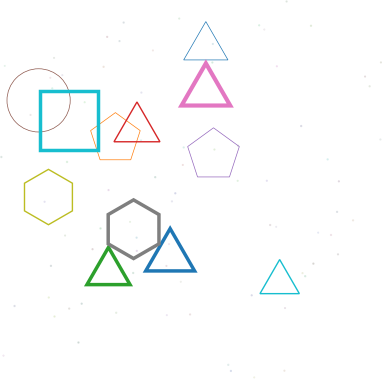[{"shape": "triangle", "thickness": 2.5, "radius": 0.37, "center": [0.442, 0.333]}, {"shape": "triangle", "thickness": 0.5, "radius": 0.33, "center": [0.535, 0.878]}, {"shape": "pentagon", "thickness": 0.5, "radius": 0.34, "center": [0.3, 0.64]}, {"shape": "triangle", "thickness": 2.5, "radius": 0.32, "center": [0.282, 0.293]}, {"shape": "triangle", "thickness": 1, "radius": 0.34, "center": [0.356, 0.666]}, {"shape": "pentagon", "thickness": 0.5, "radius": 0.35, "center": [0.555, 0.597]}, {"shape": "circle", "thickness": 0.5, "radius": 0.41, "center": [0.1, 0.739]}, {"shape": "triangle", "thickness": 3, "radius": 0.36, "center": [0.535, 0.762]}, {"shape": "hexagon", "thickness": 2.5, "radius": 0.38, "center": [0.347, 0.405]}, {"shape": "hexagon", "thickness": 1, "radius": 0.36, "center": [0.126, 0.488]}, {"shape": "square", "thickness": 2.5, "radius": 0.38, "center": [0.179, 0.687]}, {"shape": "triangle", "thickness": 1, "radius": 0.3, "center": [0.726, 0.267]}]